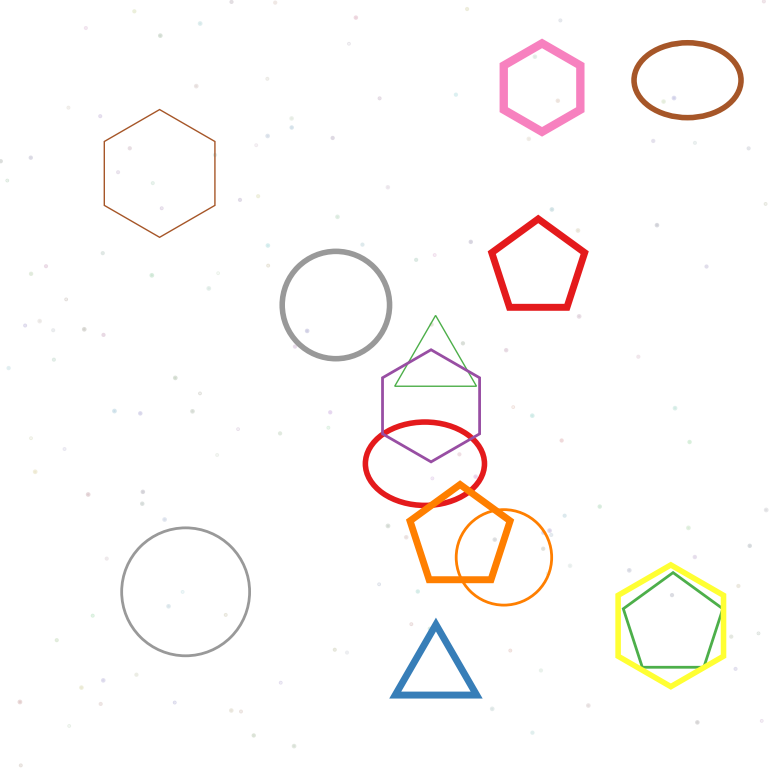[{"shape": "pentagon", "thickness": 2.5, "radius": 0.32, "center": [0.699, 0.652]}, {"shape": "oval", "thickness": 2, "radius": 0.39, "center": [0.552, 0.398]}, {"shape": "triangle", "thickness": 2.5, "radius": 0.31, "center": [0.566, 0.128]}, {"shape": "pentagon", "thickness": 1, "radius": 0.34, "center": [0.874, 0.188]}, {"shape": "triangle", "thickness": 0.5, "radius": 0.31, "center": [0.566, 0.529]}, {"shape": "hexagon", "thickness": 1, "radius": 0.36, "center": [0.56, 0.473]}, {"shape": "pentagon", "thickness": 2.5, "radius": 0.34, "center": [0.598, 0.302]}, {"shape": "circle", "thickness": 1, "radius": 0.31, "center": [0.654, 0.276]}, {"shape": "hexagon", "thickness": 2, "radius": 0.4, "center": [0.871, 0.187]}, {"shape": "hexagon", "thickness": 0.5, "radius": 0.41, "center": [0.207, 0.775]}, {"shape": "oval", "thickness": 2, "radius": 0.35, "center": [0.893, 0.896]}, {"shape": "hexagon", "thickness": 3, "radius": 0.29, "center": [0.704, 0.886]}, {"shape": "circle", "thickness": 2, "radius": 0.35, "center": [0.436, 0.604]}, {"shape": "circle", "thickness": 1, "radius": 0.42, "center": [0.241, 0.231]}]